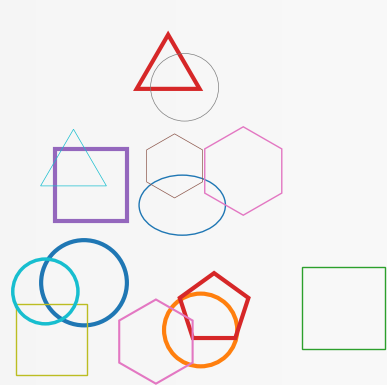[{"shape": "oval", "thickness": 1, "radius": 0.56, "center": [0.47, 0.467]}, {"shape": "circle", "thickness": 3, "radius": 0.55, "center": [0.217, 0.266]}, {"shape": "circle", "thickness": 3, "radius": 0.47, "center": [0.518, 0.143]}, {"shape": "square", "thickness": 1, "radius": 0.54, "center": [0.886, 0.2]}, {"shape": "pentagon", "thickness": 3, "radius": 0.47, "center": [0.552, 0.197]}, {"shape": "triangle", "thickness": 3, "radius": 0.47, "center": [0.434, 0.816]}, {"shape": "square", "thickness": 3, "radius": 0.47, "center": [0.234, 0.518]}, {"shape": "hexagon", "thickness": 0.5, "radius": 0.42, "center": [0.45, 0.569]}, {"shape": "hexagon", "thickness": 1, "radius": 0.57, "center": [0.628, 0.556]}, {"shape": "hexagon", "thickness": 1.5, "radius": 0.55, "center": [0.402, 0.113]}, {"shape": "circle", "thickness": 0.5, "radius": 0.44, "center": [0.476, 0.773]}, {"shape": "square", "thickness": 1, "radius": 0.46, "center": [0.132, 0.119]}, {"shape": "circle", "thickness": 2.5, "radius": 0.42, "center": [0.117, 0.243]}, {"shape": "triangle", "thickness": 0.5, "radius": 0.49, "center": [0.19, 0.566]}]